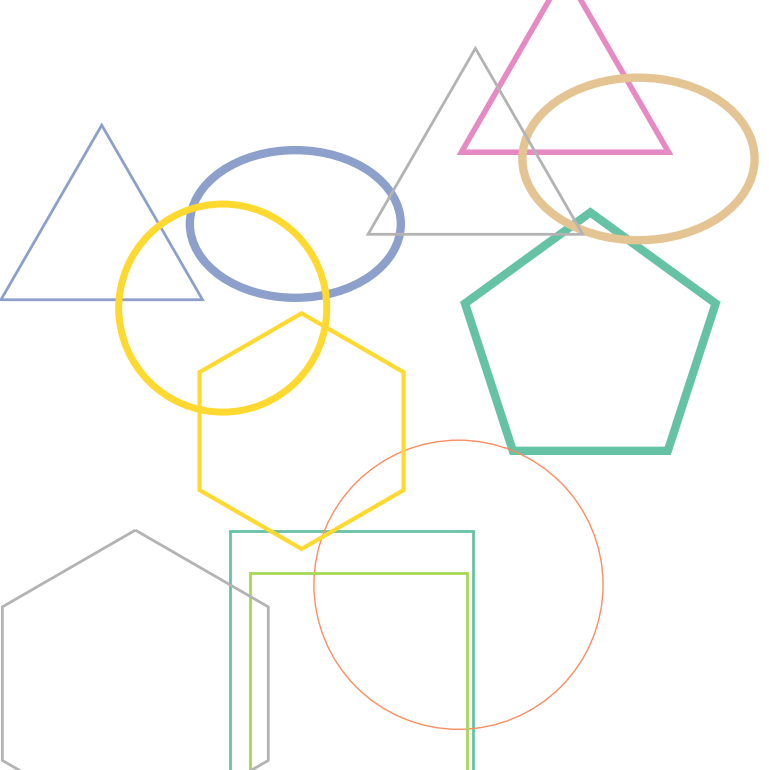[{"shape": "pentagon", "thickness": 3, "radius": 0.86, "center": [0.767, 0.553]}, {"shape": "square", "thickness": 1, "radius": 0.79, "center": [0.456, 0.152]}, {"shape": "circle", "thickness": 0.5, "radius": 0.94, "center": [0.595, 0.241]}, {"shape": "oval", "thickness": 3, "radius": 0.68, "center": [0.384, 0.709]}, {"shape": "triangle", "thickness": 1, "radius": 0.76, "center": [0.132, 0.686]}, {"shape": "triangle", "thickness": 2, "radius": 0.78, "center": [0.734, 0.88]}, {"shape": "square", "thickness": 1, "radius": 0.7, "center": [0.466, 0.116]}, {"shape": "hexagon", "thickness": 1.5, "radius": 0.77, "center": [0.392, 0.44]}, {"shape": "circle", "thickness": 2.5, "radius": 0.68, "center": [0.289, 0.6]}, {"shape": "oval", "thickness": 3, "radius": 0.75, "center": [0.829, 0.794]}, {"shape": "hexagon", "thickness": 1, "radius": 1.0, "center": [0.176, 0.112]}, {"shape": "triangle", "thickness": 1, "radius": 0.81, "center": [0.617, 0.776]}]